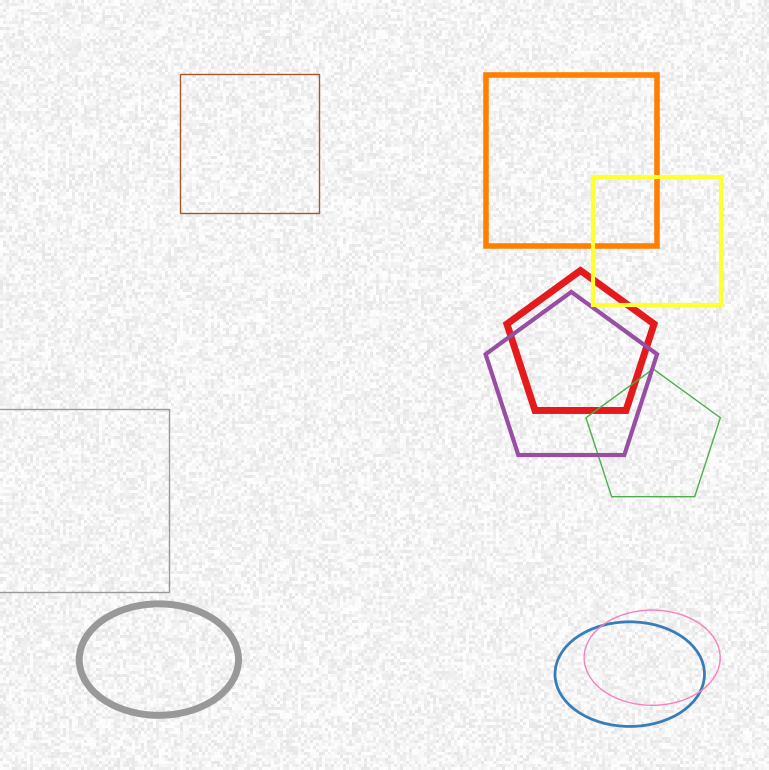[{"shape": "pentagon", "thickness": 2.5, "radius": 0.5, "center": [0.754, 0.548]}, {"shape": "oval", "thickness": 1, "radius": 0.49, "center": [0.818, 0.124]}, {"shape": "pentagon", "thickness": 0.5, "radius": 0.46, "center": [0.848, 0.429]}, {"shape": "pentagon", "thickness": 1.5, "radius": 0.59, "center": [0.742, 0.504]}, {"shape": "square", "thickness": 2, "radius": 0.56, "center": [0.742, 0.791]}, {"shape": "square", "thickness": 1.5, "radius": 0.42, "center": [0.853, 0.687]}, {"shape": "square", "thickness": 0.5, "radius": 0.45, "center": [0.324, 0.814]}, {"shape": "oval", "thickness": 0.5, "radius": 0.44, "center": [0.847, 0.146]}, {"shape": "square", "thickness": 0.5, "radius": 0.59, "center": [0.1, 0.35]}, {"shape": "oval", "thickness": 2.5, "radius": 0.52, "center": [0.206, 0.143]}]